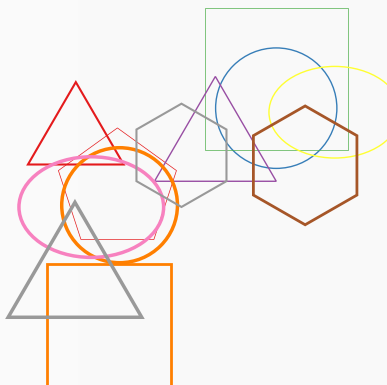[{"shape": "triangle", "thickness": 1.5, "radius": 0.71, "center": [0.196, 0.644]}, {"shape": "pentagon", "thickness": 0.5, "radius": 0.8, "center": [0.303, 0.508]}, {"shape": "circle", "thickness": 1, "radius": 0.78, "center": [0.713, 0.719]}, {"shape": "square", "thickness": 0.5, "radius": 0.92, "center": [0.715, 0.796]}, {"shape": "triangle", "thickness": 1, "radius": 0.91, "center": [0.556, 0.62]}, {"shape": "square", "thickness": 2, "radius": 0.8, "center": [0.281, 0.155]}, {"shape": "circle", "thickness": 2.5, "radius": 0.75, "center": [0.309, 0.467]}, {"shape": "oval", "thickness": 1, "radius": 0.85, "center": [0.864, 0.709]}, {"shape": "hexagon", "thickness": 2, "radius": 0.77, "center": [0.788, 0.57]}, {"shape": "oval", "thickness": 2.5, "radius": 0.93, "center": [0.236, 0.462]}, {"shape": "hexagon", "thickness": 1.5, "radius": 0.67, "center": [0.468, 0.597]}, {"shape": "triangle", "thickness": 2.5, "radius": 1.0, "center": [0.193, 0.275]}]